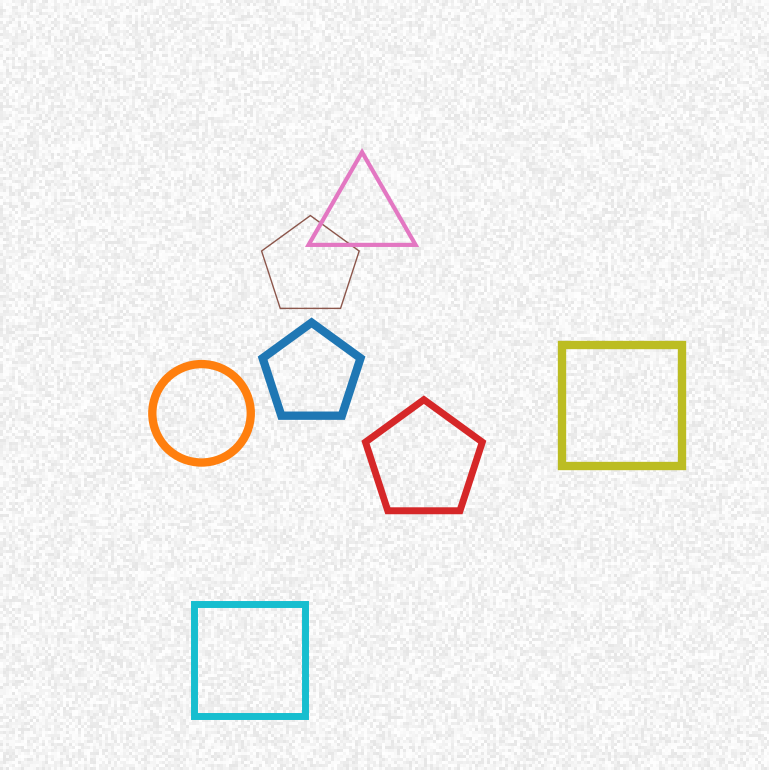[{"shape": "pentagon", "thickness": 3, "radius": 0.33, "center": [0.405, 0.514]}, {"shape": "circle", "thickness": 3, "radius": 0.32, "center": [0.262, 0.463]}, {"shape": "pentagon", "thickness": 2.5, "radius": 0.4, "center": [0.551, 0.401]}, {"shape": "pentagon", "thickness": 0.5, "radius": 0.33, "center": [0.403, 0.653]}, {"shape": "triangle", "thickness": 1.5, "radius": 0.4, "center": [0.47, 0.722]}, {"shape": "square", "thickness": 3, "radius": 0.39, "center": [0.808, 0.474]}, {"shape": "square", "thickness": 2.5, "radius": 0.36, "center": [0.324, 0.143]}]